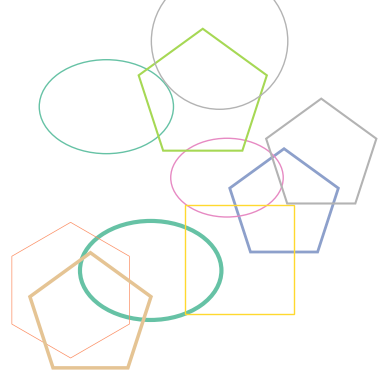[{"shape": "oval", "thickness": 1, "radius": 0.87, "center": [0.276, 0.723]}, {"shape": "oval", "thickness": 3, "radius": 0.92, "center": [0.391, 0.298]}, {"shape": "hexagon", "thickness": 0.5, "radius": 0.88, "center": [0.183, 0.246]}, {"shape": "pentagon", "thickness": 2, "radius": 0.74, "center": [0.738, 0.465]}, {"shape": "oval", "thickness": 1, "radius": 0.73, "center": [0.59, 0.539]}, {"shape": "pentagon", "thickness": 1.5, "radius": 0.88, "center": [0.527, 0.75]}, {"shape": "square", "thickness": 1, "radius": 0.71, "center": [0.622, 0.325]}, {"shape": "pentagon", "thickness": 2.5, "radius": 0.83, "center": [0.235, 0.178]}, {"shape": "circle", "thickness": 1, "radius": 0.89, "center": [0.57, 0.893]}, {"shape": "pentagon", "thickness": 1.5, "radius": 0.75, "center": [0.834, 0.593]}]